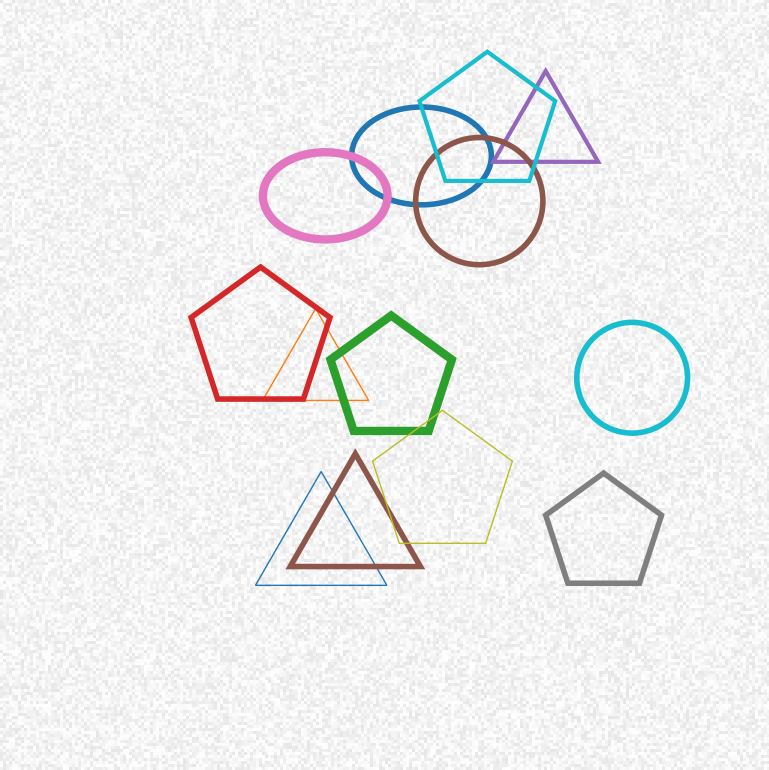[{"shape": "oval", "thickness": 2, "radius": 0.45, "center": [0.547, 0.798]}, {"shape": "triangle", "thickness": 0.5, "radius": 0.49, "center": [0.417, 0.289]}, {"shape": "triangle", "thickness": 0.5, "radius": 0.4, "center": [0.41, 0.52]}, {"shape": "pentagon", "thickness": 3, "radius": 0.41, "center": [0.508, 0.507]}, {"shape": "pentagon", "thickness": 2, "radius": 0.47, "center": [0.338, 0.558]}, {"shape": "triangle", "thickness": 1.5, "radius": 0.39, "center": [0.709, 0.829]}, {"shape": "triangle", "thickness": 2, "radius": 0.49, "center": [0.461, 0.313]}, {"shape": "circle", "thickness": 2, "radius": 0.41, "center": [0.622, 0.739]}, {"shape": "oval", "thickness": 3, "radius": 0.4, "center": [0.422, 0.746]}, {"shape": "pentagon", "thickness": 2, "radius": 0.4, "center": [0.784, 0.307]}, {"shape": "pentagon", "thickness": 0.5, "radius": 0.48, "center": [0.575, 0.372]}, {"shape": "pentagon", "thickness": 1.5, "radius": 0.46, "center": [0.633, 0.84]}, {"shape": "circle", "thickness": 2, "radius": 0.36, "center": [0.821, 0.509]}]